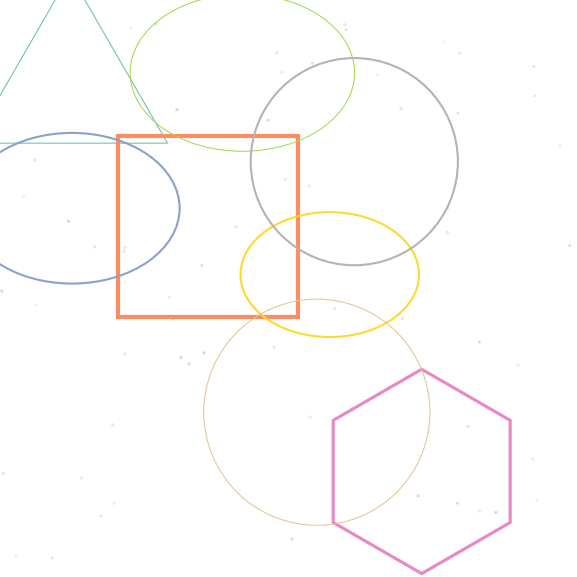[{"shape": "triangle", "thickness": 0.5, "radius": 0.97, "center": [0.121, 0.849]}, {"shape": "square", "thickness": 2, "radius": 0.78, "center": [0.36, 0.606]}, {"shape": "oval", "thickness": 1, "radius": 0.93, "center": [0.125, 0.639]}, {"shape": "hexagon", "thickness": 1.5, "radius": 0.88, "center": [0.73, 0.183]}, {"shape": "oval", "thickness": 0.5, "radius": 0.97, "center": [0.42, 0.873]}, {"shape": "oval", "thickness": 1, "radius": 0.77, "center": [0.571, 0.524]}, {"shape": "circle", "thickness": 0.5, "radius": 0.98, "center": [0.549, 0.285]}, {"shape": "circle", "thickness": 1, "radius": 0.9, "center": [0.613, 0.719]}]